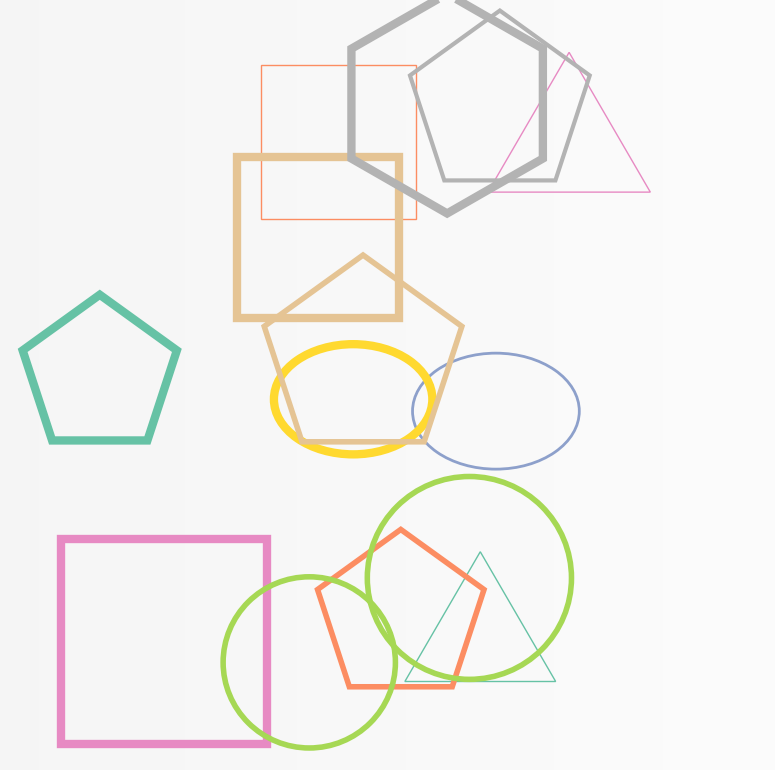[{"shape": "triangle", "thickness": 0.5, "radius": 0.56, "center": [0.62, 0.171]}, {"shape": "pentagon", "thickness": 3, "radius": 0.52, "center": [0.129, 0.513]}, {"shape": "square", "thickness": 0.5, "radius": 0.5, "center": [0.436, 0.815]}, {"shape": "pentagon", "thickness": 2, "radius": 0.56, "center": [0.517, 0.199]}, {"shape": "oval", "thickness": 1, "radius": 0.54, "center": [0.64, 0.466]}, {"shape": "square", "thickness": 3, "radius": 0.66, "center": [0.212, 0.167]}, {"shape": "triangle", "thickness": 0.5, "radius": 0.61, "center": [0.734, 0.811]}, {"shape": "circle", "thickness": 2, "radius": 0.56, "center": [0.399, 0.14]}, {"shape": "circle", "thickness": 2, "radius": 0.66, "center": [0.606, 0.249]}, {"shape": "oval", "thickness": 3, "radius": 0.51, "center": [0.456, 0.481]}, {"shape": "pentagon", "thickness": 2, "radius": 0.67, "center": [0.468, 0.535]}, {"shape": "square", "thickness": 3, "radius": 0.52, "center": [0.41, 0.692]}, {"shape": "hexagon", "thickness": 3, "radius": 0.71, "center": [0.577, 0.865]}, {"shape": "pentagon", "thickness": 1.5, "radius": 0.61, "center": [0.645, 0.864]}]